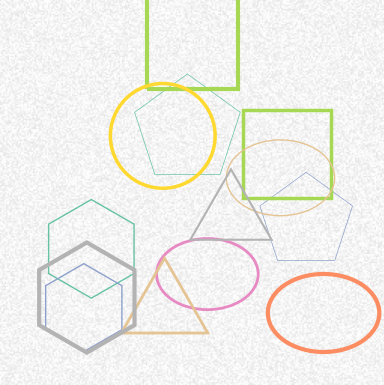[{"shape": "pentagon", "thickness": 0.5, "radius": 0.72, "center": [0.487, 0.664]}, {"shape": "hexagon", "thickness": 1, "radius": 0.64, "center": [0.237, 0.354]}, {"shape": "oval", "thickness": 3, "radius": 0.72, "center": [0.84, 0.187]}, {"shape": "pentagon", "thickness": 0.5, "radius": 0.63, "center": [0.795, 0.426]}, {"shape": "hexagon", "thickness": 1, "radius": 0.57, "center": [0.218, 0.201]}, {"shape": "oval", "thickness": 2, "radius": 0.66, "center": [0.539, 0.288]}, {"shape": "square", "thickness": 2.5, "radius": 0.57, "center": [0.745, 0.6]}, {"shape": "square", "thickness": 3, "radius": 0.59, "center": [0.5, 0.888]}, {"shape": "circle", "thickness": 2.5, "radius": 0.68, "center": [0.423, 0.647]}, {"shape": "triangle", "thickness": 2, "radius": 0.65, "center": [0.427, 0.2]}, {"shape": "oval", "thickness": 1, "radius": 0.7, "center": [0.729, 0.538]}, {"shape": "triangle", "thickness": 1.5, "radius": 0.61, "center": [0.6, 0.438]}, {"shape": "hexagon", "thickness": 3, "radius": 0.71, "center": [0.226, 0.227]}]